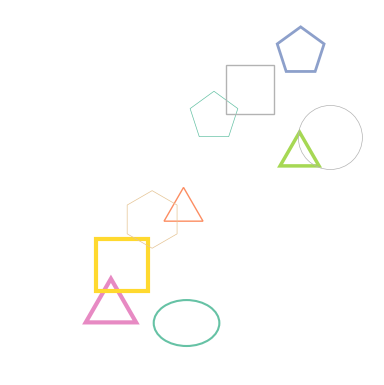[{"shape": "oval", "thickness": 1.5, "radius": 0.43, "center": [0.485, 0.161]}, {"shape": "pentagon", "thickness": 0.5, "radius": 0.33, "center": [0.556, 0.698]}, {"shape": "triangle", "thickness": 1, "radius": 0.29, "center": [0.477, 0.455]}, {"shape": "pentagon", "thickness": 2, "radius": 0.32, "center": [0.781, 0.866]}, {"shape": "triangle", "thickness": 3, "radius": 0.38, "center": [0.288, 0.2]}, {"shape": "triangle", "thickness": 2.5, "radius": 0.29, "center": [0.778, 0.598]}, {"shape": "square", "thickness": 3, "radius": 0.34, "center": [0.316, 0.311]}, {"shape": "hexagon", "thickness": 0.5, "radius": 0.37, "center": [0.395, 0.43]}, {"shape": "square", "thickness": 1, "radius": 0.31, "center": [0.65, 0.767]}, {"shape": "circle", "thickness": 0.5, "radius": 0.42, "center": [0.858, 0.643]}]